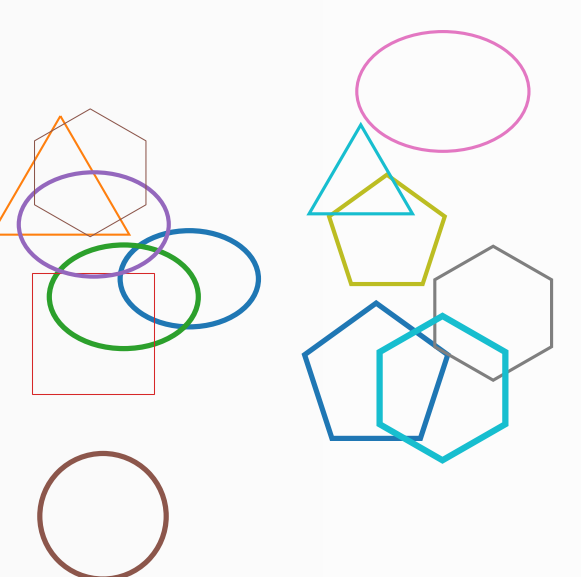[{"shape": "oval", "thickness": 2.5, "radius": 0.59, "center": [0.326, 0.516]}, {"shape": "pentagon", "thickness": 2.5, "radius": 0.65, "center": [0.647, 0.345]}, {"shape": "triangle", "thickness": 1, "radius": 0.68, "center": [0.104, 0.661]}, {"shape": "oval", "thickness": 2.5, "radius": 0.64, "center": [0.213, 0.485]}, {"shape": "square", "thickness": 0.5, "radius": 0.52, "center": [0.16, 0.422]}, {"shape": "oval", "thickness": 2, "radius": 0.65, "center": [0.161, 0.61]}, {"shape": "circle", "thickness": 2.5, "radius": 0.54, "center": [0.177, 0.105]}, {"shape": "hexagon", "thickness": 0.5, "radius": 0.55, "center": [0.155, 0.7]}, {"shape": "oval", "thickness": 1.5, "radius": 0.74, "center": [0.762, 0.841]}, {"shape": "hexagon", "thickness": 1.5, "radius": 0.58, "center": [0.849, 0.457]}, {"shape": "pentagon", "thickness": 2, "radius": 0.52, "center": [0.666, 0.592]}, {"shape": "triangle", "thickness": 1.5, "radius": 0.51, "center": [0.621, 0.68]}, {"shape": "hexagon", "thickness": 3, "radius": 0.62, "center": [0.761, 0.327]}]